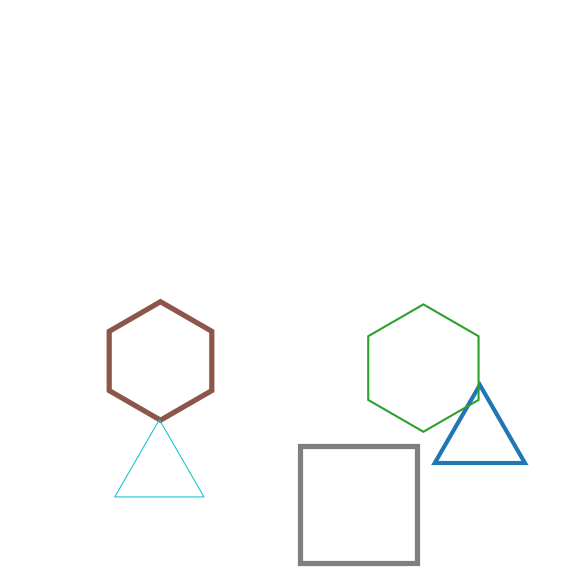[{"shape": "triangle", "thickness": 2, "radius": 0.45, "center": [0.831, 0.242]}, {"shape": "hexagon", "thickness": 1, "radius": 0.55, "center": [0.733, 0.362]}, {"shape": "hexagon", "thickness": 2.5, "radius": 0.51, "center": [0.278, 0.374]}, {"shape": "square", "thickness": 2.5, "radius": 0.5, "center": [0.621, 0.125]}, {"shape": "triangle", "thickness": 0.5, "radius": 0.45, "center": [0.276, 0.183]}]